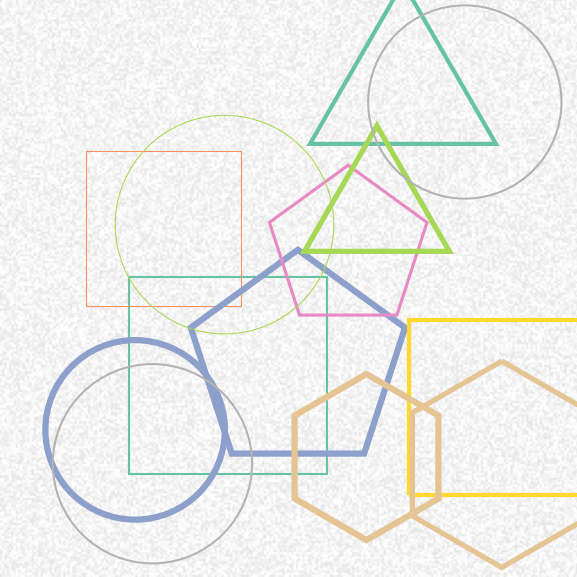[{"shape": "triangle", "thickness": 2, "radius": 0.93, "center": [0.698, 0.843]}, {"shape": "square", "thickness": 1, "radius": 0.86, "center": [0.395, 0.349]}, {"shape": "square", "thickness": 0.5, "radius": 0.67, "center": [0.283, 0.603]}, {"shape": "circle", "thickness": 3, "radius": 0.78, "center": [0.234, 0.255]}, {"shape": "pentagon", "thickness": 3, "radius": 0.98, "center": [0.516, 0.372]}, {"shape": "pentagon", "thickness": 1.5, "radius": 0.72, "center": [0.603, 0.57]}, {"shape": "circle", "thickness": 0.5, "radius": 0.95, "center": [0.389, 0.61]}, {"shape": "triangle", "thickness": 2.5, "radius": 0.72, "center": [0.653, 0.636]}, {"shape": "square", "thickness": 2, "radius": 0.76, "center": [0.86, 0.293]}, {"shape": "hexagon", "thickness": 3, "radius": 0.72, "center": [0.635, 0.208]}, {"shape": "hexagon", "thickness": 2.5, "radius": 0.89, "center": [0.869, 0.195]}, {"shape": "circle", "thickness": 1, "radius": 0.84, "center": [0.805, 0.822]}, {"shape": "circle", "thickness": 1, "radius": 0.86, "center": [0.264, 0.196]}]